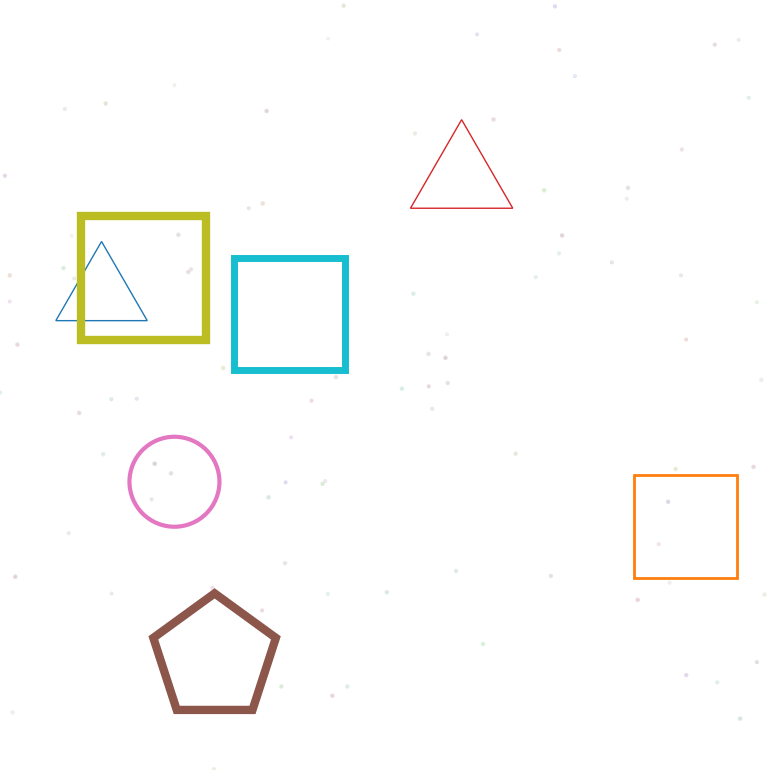[{"shape": "triangle", "thickness": 0.5, "radius": 0.34, "center": [0.132, 0.618]}, {"shape": "square", "thickness": 1, "radius": 0.33, "center": [0.89, 0.316]}, {"shape": "triangle", "thickness": 0.5, "radius": 0.38, "center": [0.6, 0.768]}, {"shape": "pentagon", "thickness": 3, "radius": 0.42, "center": [0.279, 0.146]}, {"shape": "circle", "thickness": 1.5, "radius": 0.29, "center": [0.227, 0.374]}, {"shape": "square", "thickness": 3, "radius": 0.41, "center": [0.186, 0.639]}, {"shape": "square", "thickness": 2.5, "radius": 0.36, "center": [0.376, 0.592]}]